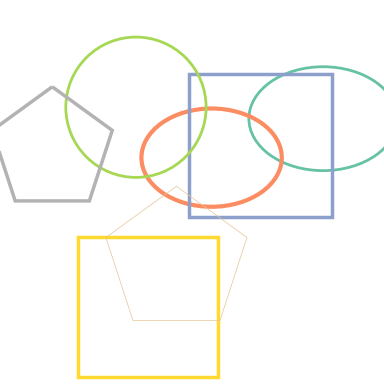[{"shape": "oval", "thickness": 2, "radius": 0.96, "center": [0.839, 0.692]}, {"shape": "oval", "thickness": 3, "radius": 0.91, "center": [0.55, 0.591]}, {"shape": "square", "thickness": 2.5, "radius": 0.93, "center": [0.676, 0.623]}, {"shape": "circle", "thickness": 2, "radius": 0.91, "center": [0.353, 0.721]}, {"shape": "square", "thickness": 2.5, "radius": 0.91, "center": [0.384, 0.203]}, {"shape": "pentagon", "thickness": 0.5, "radius": 0.96, "center": [0.458, 0.324]}, {"shape": "pentagon", "thickness": 2.5, "radius": 0.82, "center": [0.136, 0.611]}]